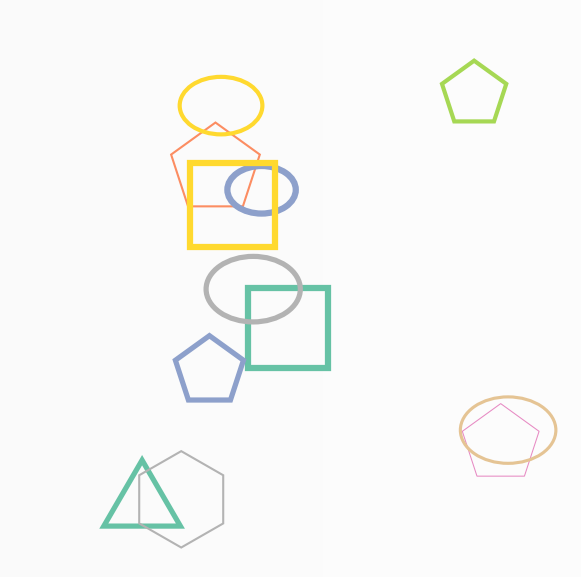[{"shape": "triangle", "thickness": 2.5, "radius": 0.38, "center": [0.244, 0.126]}, {"shape": "square", "thickness": 3, "radius": 0.34, "center": [0.495, 0.432]}, {"shape": "pentagon", "thickness": 1, "radius": 0.4, "center": [0.371, 0.707]}, {"shape": "oval", "thickness": 3, "radius": 0.29, "center": [0.45, 0.671]}, {"shape": "pentagon", "thickness": 2.5, "radius": 0.31, "center": [0.36, 0.356]}, {"shape": "pentagon", "thickness": 0.5, "radius": 0.35, "center": [0.861, 0.231]}, {"shape": "pentagon", "thickness": 2, "radius": 0.29, "center": [0.816, 0.836]}, {"shape": "oval", "thickness": 2, "radius": 0.36, "center": [0.38, 0.816]}, {"shape": "square", "thickness": 3, "radius": 0.37, "center": [0.4, 0.644]}, {"shape": "oval", "thickness": 1.5, "radius": 0.41, "center": [0.874, 0.254]}, {"shape": "oval", "thickness": 2.5, "radius": 0.41, "center": [0.436, 0.498]}, {"shape": "hexagon", "thickness": 1, "radius": 0.42, "center": [0.312, 0.134]}]